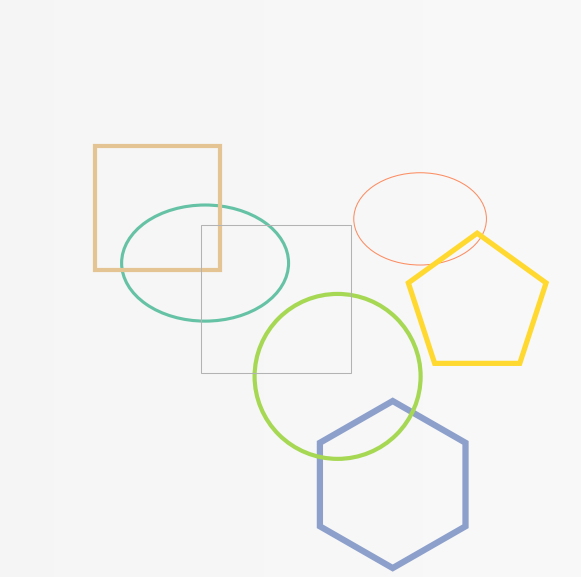[{"shape": "oval", "thickness": 1.5, "radius": 0.72, "center": [0.353, 0.544]}, {"shape": "oval", "thickness": 0.5, "radius": 0.57, "center": [0.723, 0.62]}, {"shape": "hexagon", "thickness": 3, "radius": 0.72, "center": [0.676, 0.16]}, {"shape": "circle", "thickness": 2, "radius": 0.71, "center": [0.581, 0.347]}, {"shape": "pentagon", "thickness": 2.5, "radius": 0.62, "center": [0.821, 0.471]}, {"shape": "square", "thickness": 2, "radius": 0.54, "center": [0.271, 0.639]}, {"shape": "square", "thickness": 0.5, "radius": 0.64, "center": [0.475, 0.481]}]